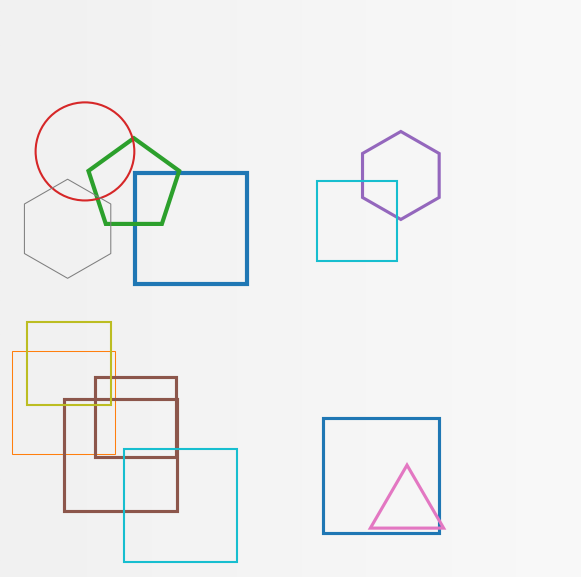[{"shape": "square", "thickness": 1.5, "radius": 0.5, "center": [0.656, 0.175]}, {"shape": "square", "thickness": 2, "radius": 0.48, "center": [0.329, 0.603]}, {"shape": "square", "thickness": 0.5, "radius": 0.44, "center": [0.109, 0.302]}, {"shape": "pentagon", "thickness": 2, "radius": 0.41, "center": [0.23, 0.678]}, {"shape": "circle", "thickness": 1, "radius": 0.42, "center": [0.146, 0.737]}, {"shape": "hexagon", "thickness": 1.5, "radius": 0.38, "center": [0.69, 0.695]}, {"shape": "square", "thickness": 1.5, "radius": 0.34, "center": [0.233, 0.277]}, {"shape": "square", "thickness": 1.5, "radius": 0.49, "center": [0.207, 0.211]}, {"shape": "triangle", "thickness": 1.5, "radius": 0.36, "center": [0.7, 0.121]}, {"shape": "hexagon", "thickness": 0.5, "radius": 0.43, "center": [0.116, 0.603]}, {"shape": "square", "thickness": 1, "radius": 0.36, "center": [0.119, 0.37]}, {"shape": "square", "thickness": 1, "radius": 0.34, "center": [0.615, 0.616]}, {"shape": "square", "thickness": 1, "radius": 0.49, "center": [0.311, 0.124]}]